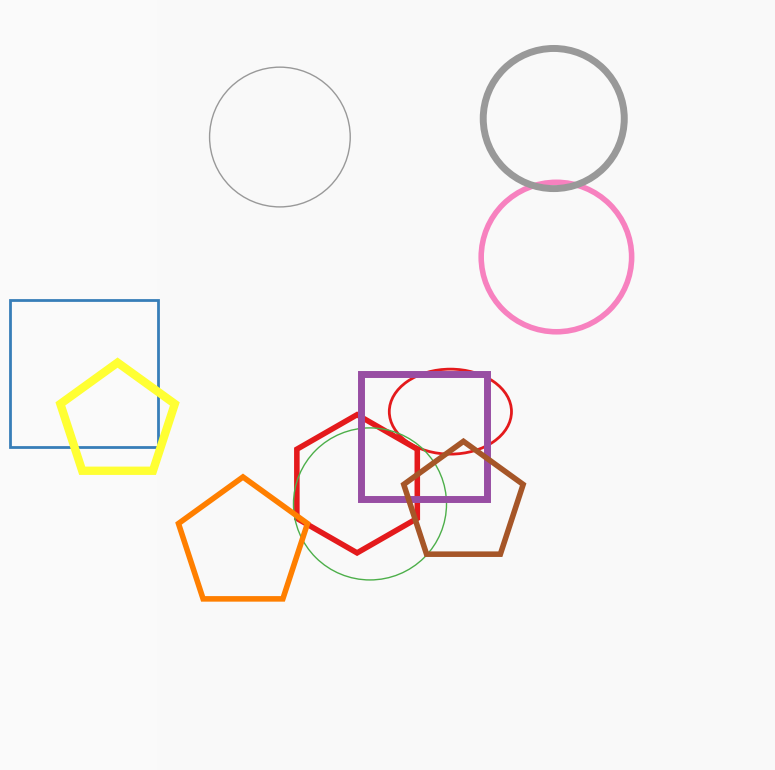[{"shape": "hexagon", "thickness": 2, "radius": 0.45, "center": [0.461, 0.372]}, {"shape": "oval", "thickness": 1, "radius": 0.39, "center": [0.581, 0.465]}, {"shape": "square", "thickness": 1, "radius": 0.48, "center": [0.108, 0.515]}, {"shape": "circle", "thickness": 0.5, "radius": 0.49, "center": [0.477, 0.346]}, {"shape": "square", "thickness": 2.5, "radius": 0.41, "center": [0.547, 0.433]}, {"shape": "pentagon", "thickness": 2, "radius": 0.44, "center": [0.314, 0.293]}, {"shape": "pentagon", "thickness": 3, "radius": 0.39, "center": [0.152, 0.451]}, {"shape": "pentagon", "thickness": 2, "radius": 0.41, "center": [0.598, 0.346]}, {"shape": "circle", "thickness": 2, "radius": 0.49, "center": [0.718, 0.666]}, {"shape": "circle", "thickness": 0.5, "radius": 0.45, "center": [0.361, 0.822]}, {"shape": "circle", "thickness": 2.5, "radius": 0.45, "center": [0.715, 0.846]}]